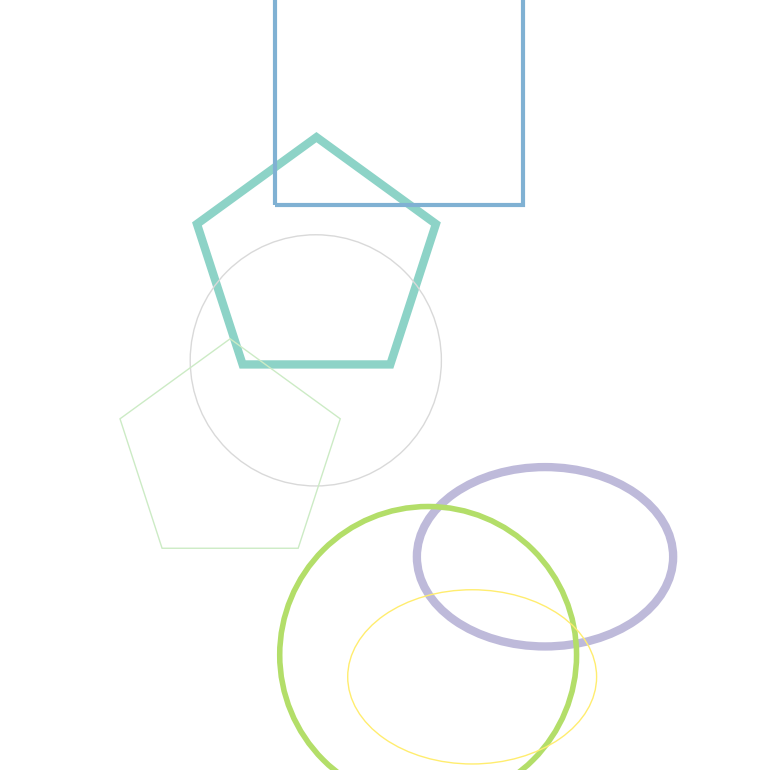[{"shape": "pentagon", "thickness": 3, "radius": 0.82, "center": [0.411, 0.659]}, {"shape": "oval", "thickness": 3, "radius": 0.83, "center": [0.708, 0.277]}, {"shape": "square", "thickness": 1.5, "radius": 0.81, "center": [0.518, 0.895]}, {"shape": "circle", "thickness": 2, "radius": 0.96, "center": [0.556, 0.149]}, {"shape": "circle", "thickness": 0.5, "radius": 0.82, "center": [0.41, 0.532]}, {"shape": "pentagon", "thickness": 0.5, "radius": 0.75, "center": [0.299, 0.41]}, {"shape": "oval", "thickness": 0.5, "radius": 0.81, "center": [0.613, 0.121]}]